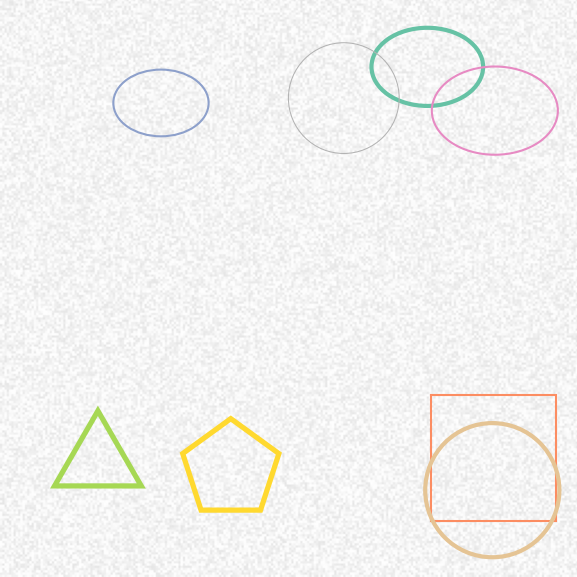[{"shape": "oval", "thickness": 2, "radius": 0.48, "center": [0.74, 0.883]}, {"shape": "square", "thickness": 1, "radius": 0.54, "center": [0.855, 0.206]}, {"shape": "oval", "thickness": 1, "radius": 0.41, "center": [0.279, 0.821]}, {"shape": "oval", "thickness": 1, "radius": 0.55, "center": [0.857, 0.808]}, {"shape": "triangle", "thickness": 2.5, "radius": 0.43, "center": [0.17, 0.201]}, {"shape": "pentagon", "thickness": 2.5, "radius": 0.44, "center": [0.4, 0.187]}, {"shape": "circle", "thickness": 2, "radius": 0.58, "center": [0.852, 0.15]}, {"shape": "circle", "thickness": 0.5, "radius": 0.48, "center": [0.595, 0.829]}]